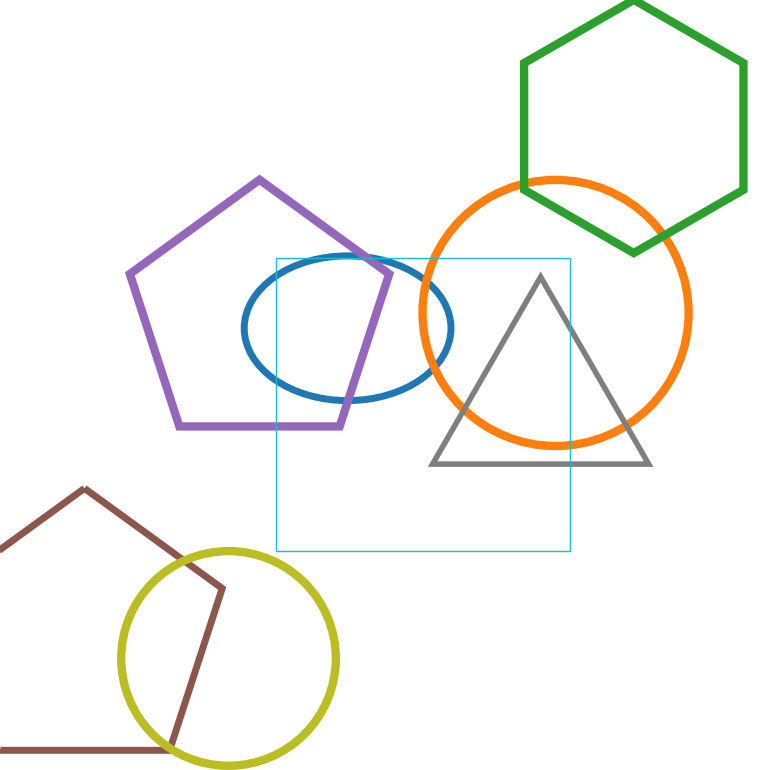[{"shape": "oval", "thickness": 2.5, "radius": 0.67, "center": [0.451, 0.574]}, {"shape": "circle", "thickness": 3, "radius": 0.86, "center": [0.722, 0.594]}, {"shape": "hexagon", "thickness": 3, "radius": 0.82, "center": [0.823, 0.836]}, {"shape": "pentagon", "thickness": 3, "radius": 0.89, "center": [0.337, 0.589]}, {"shape": "pentagon", "thickness": 2.5, "radius": 0.94, "center": [0.11, 0.178]}, {"shape": "triangle", "thickness": 2, "radius": 0.81, "center": [0.702, 0.478]}, {"shape": "circle", "thickness": 3, "radius": 0.7, "center": [0.297, 0.145]}, {"shape": "square", "thickness": 0.5, "radius": 0.95, "center": [0.549, 0.475]}]